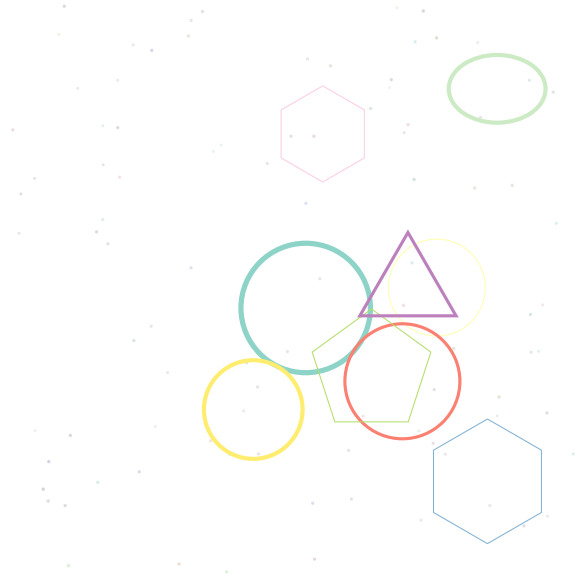[{"shape": "circle", "thickness": 2.5, "radius": 0.56, "center": [0.529, 0.466]}, {"shape": "circle", "thickness": 0.5, "radius": 0.42, "center": [0.756, 0.501]}, {"shape": "circle", "thickness": 1.5, "radius": 0.5, "center": [0.697, 0.339]}, {"shape": "hexagon", "thickness": 0.5, "radius": 0.54, "center": [0.844, 0.166]}, {"shape": "pentagon", "thickness": 0.5, "radius": 0.54, "center": [0.643, 0.356]}, {"shape": "hexagon", "thickness": 0.5, "radius": 0.42, "center": [0.559, 0.767]}, {"shape": "triangle", "thickness": 1.5, "radius": 0.48, "center": [0.706, 0.5]}, {"shape": "oval", "thickness": 2, "radius": 0.42, "center": [0.861, 0.845]}, {"shape": "circle", "thickness": 2, "radius": 0.43, "center": [0.439, 0.29]}]